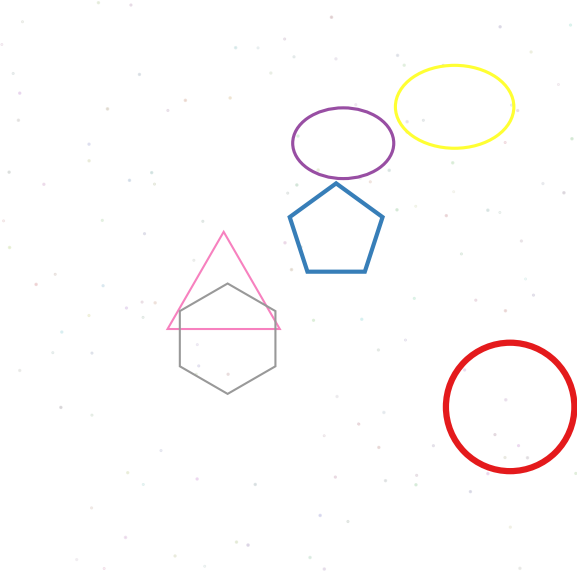[{"shape": "circle", "thickness": 3, "radius": 0.56, "center": [0.883, 0.294]}, {"shape": "pentagon", "thickness": 2, "radius": 0.42, "center": [0.582, 0.597]}, {"shape": "oval", "thickness": 1.5, "radius": 0.44, "center": [0.594, 0.751]}, {"shape": "oval", "thickness": 1.5, "radius": 0.51, "center": [0.787, 0.814]}, {"shape": "triangle", "thickness": 1, "radius": 0.56, "center": [0.387, 0.485]}, {"shape": "hexagon", "thickness": 1, "radius": 0.48, "center": [0.394, 0.413]}]